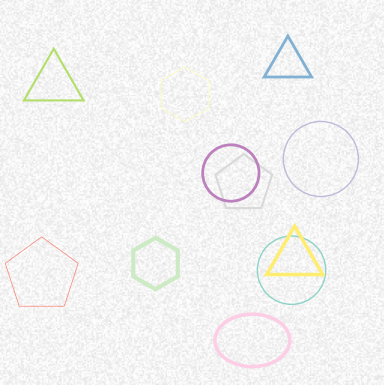[{"shape": "circle", "thickness": 1, "radius": 0.44, "center": [0.757, 0.298]}, {"shape": "hexagon", "thickness": 0.5, "radius": 0.36, "center": [0.48, 0.755]}, {"shape": "circle", "thickness": 1, "radius": 0.49, "center": [0.833, 0.587]}, {"shape": "pentagon", "thickness": 0.5, "radius": 0.5, "center": [0.108, 0.285]}, {"shape": "triangle", "thickness": 2, "radius": 0.36, "center": [0.748, 0.836]}, {"shape": "triangle", "thickness": 1.5, "radius": 0.45, "center": [0.14, 0.784]}, {"shape": "oval", "thickness": 2.5, "radius": 0.49, "center": [0.656, 0.116]}, {"shape": "pentagon", "thickness": 1.5, "radius": 0.39, "center": [0.633, 0.522]}, {"shape": "circle", "thickness": 2, "radius": 0.37, "center": [0.6, 0.551]}, {"shape": "hexagon", "thickness": 3, "radius": 0.33, "center": [0.404, 0.316]}, {"shape": "triangle", "thickness": 2.5, "radius": 0.42, "center": [0.765, 0.329]}]